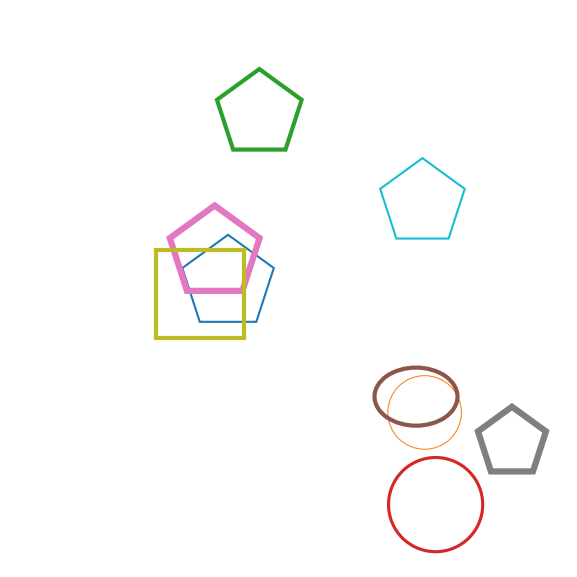[{"shape": "pentagon", "thickness": 1, "radius": 0.42, "center": [0.395, 0.509]}, {"shape": "circle", "thickness": 0.5, "radius": 0.32, "center": [0.735, 0.285]}, {"shape": "pentagon", "thickness": 2, "radius": 0.39, "center": [0.449, 0.802]}, {"shape": "circle", "thickness": 1.5, "radius": 0.41, "center": [0.754, 0.125]}, {"shape": "oval", "thickness": 2, "radius": 0.36, "center": [0.72, 0.312]}, {"shape": "pentagon", "thickness": 3, "radius": 0.41, "center": [0.372, 0.562]}, {"shape": "pentagon", "thickness": 3, "radius": 0.31, "center": [0.886, 0.233]}, {"shape": "square", "thickness": 2, "radius": 0.38, "center": [0.346, 0.489]}, {"shape": "pentagon", "thickness": 1, "radius": 0.38, "center": [0.732, 0.648]}]